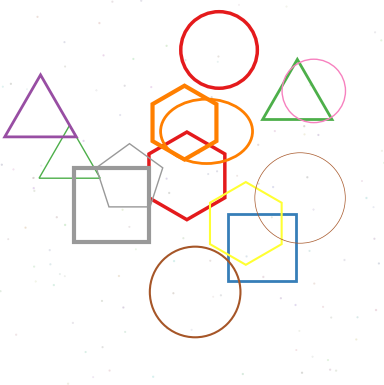[{"shape": "circle", "thickness": 2.5, "radius": 0.5, "center": [0.569, 0.87]}, {"shape": "hexagon", "thickness": 2.5, "radius": 0.57, "center": [0.485, 0.543]}, {"shape": "square", "thickness": 2, "radius": 0.44, "center": [0.68, 0.358]}, {"shape": "triangle", "thickness": 1, "radius": 0.46, "center": [0.181, 0.583]}, {"shape": "triangle", "thickness": 2, "radius": 0.52, "center": [0.772, 0.742]}, {"shape": "triangle", "thickness": 2, "radius": 0.54, "center": [0.105, 0.698]}, {"shape": "oval", "thickness": 2, "radius": 0.6, "center": [0.537, 0.659]}, {"shape": "hexagon", "thickness": 3, "radius": 0.48, "center": [0.479, 0.682]}, {"shape": "hexagon", "thickness": 1.5, "radius": 0.54, "center": [0.638, 0.42]}, {"shape": "circle", "thickness": 0.5, "radius": 0.59, "center": [0.779, 0.486]}, {"shape": "circle", "thickness": 1.5, "radius": 0.59, "center": [0.507, 0.242]}, {"shape": "circle", "thickness": 1, "radius": 0.41, "center": [0.815, 0.764]}, {"shape": "square", "thickness": 3, "radius": 0.48, "center": [0.29, 0.467]}, {"shape": "pentagon", "thickness": 1, "radius": 0.45, "center": [0.336, 0.536]}]